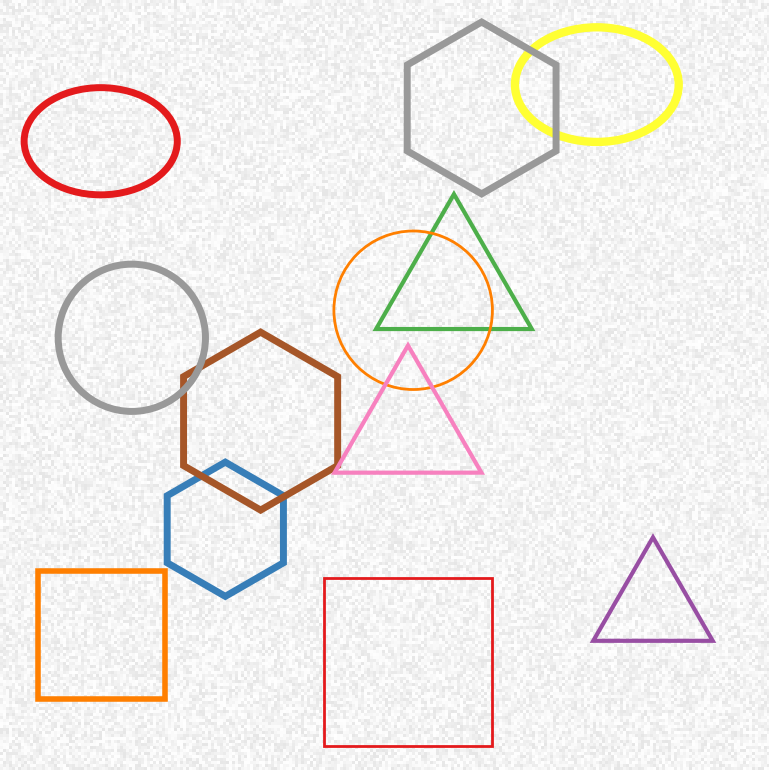[{"shape": "oval", "thickness": 2.5, "radius": 0.5, "center": [0.131, 0.817]}, {"shape": "square", "thickness": 1, "radius": 0.55, "center": [0.53, 0.14]}, {"shape": "hexagon", "thickness": 2.5, "radius": 0.44, "center": [0.293, 0.313]}, {"shape": "triangle", "thickness": 1.5, "radius": 0.58, "center": [0.59, 0.631]}, {"shape": "triangle", "thickness": 1.5, "radius": 0.45, "center": [0.848, 0.213]}, {"shape": "square", "thickness": 2, "radius": 0.41, "center": [0.132, 0.175]}, {"shape": "circle", "thickness": 1, "radius": 0.51, "center": [0.537, 0.597]}, {"shape": "oval", "thickness": 3, "radius": 0.53, "center": [0.775, 0.89]}, {"shape": "hexagon", "thickness": 2.5, "radius": 0.58, "center": [0.338, 0.453]}, {"shape": "triangle", "thickness": 1.5, "radius": 0.55, "center": [0.53, 0.441]}, {"shape": "hexagon", "thickness": 2.5, "radius": 0.56, "center": [0.626, 0.86]}, {"shape": "circle", "thickness": 2.5, "radius": 0.48, "center": [0.171, 0.561]}]